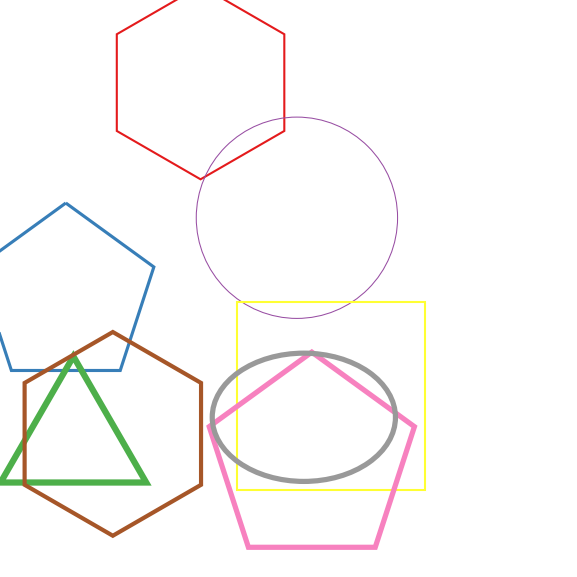[{"shape": "hexagon", "thickness": 1, "radius": 0.84, "center": [0.347, 0.856]}, {"shape": "pentagon", "thickness": 1.5, "radius": 0.8, "center": [0.114, 0.487]}, {"shape": "triangle", "thickness": 3, "radius": 0.73, "center": [0.127, 0.236]}, {"shape": "circle", "thickness": 0.5, "radius": 0.87, "center": [0.514, 0.622]}, {"shape": "square", "thickness": 1, "radius": 0.81, "center": [0.573, 0.314]}, {"shape": "hexagon", "thickness": 2, "radius": 0.88, "center": [0.195, 0.248]}, {"shape": "pentagon", "thickness": 2.5, "radius": 0.93, "center": [0.54, 0.203]}, {"shape": "oval", "thickness": 2.5, "radius": 0.79, "center": [0.526, 0.277]}]